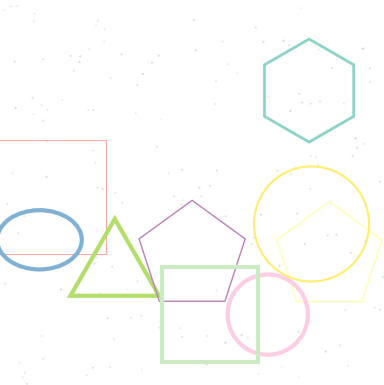[{"shape": "hexagon", "thickness": 2, "radius": 0.67, "center": [0.803, 0.765]}, {"shape": "pentagon", "thickness": 1, "radius": 0.72, "center": [0.855, 0.333]}, {"shape": "square", "thickness": 0.5, "radius": 0.74, "center": [0.128, 0.489]}, {"shape": "oval", "thickness": 3, "radius": 0.55, "center": [0.103, 0.377]}, {"shape": "triangle", "thickness": 3, "radius": 0.67, "center": [0.298, 0.298]}, {"shape": "circle", "thickness": 3, "radius": 0.52, "center": [0.696, 0.183]}, {"shape": "pentagon", "thickness": 1, "radius": 0.72, "center": [0.499, 0.335]}, {"shape": "square", "thickness": 3, "radius": 0.62, "center": [0.546, 0.183]}, {"shape": "circle", "thickness": 1.5, "radius": 0.75, "center": [0.809, 0.418]}]